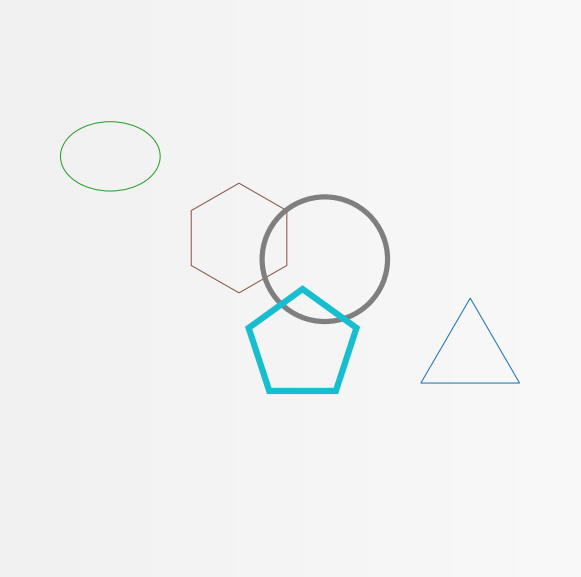[{"shape": "triangle", "thickness": 0.5, "radius": 0.49, "center": [0.809, 0.385]}, {"shape": "oval", "thickness": 0.5, "radius": 0.43, "center": [0.19, 0.728]}, {"shape": "hexagon", "thickness": 0.5, "radius": 0.47, "center": [0.411, 0.587]}, {"shape": "circle", "thickness": 2.5, "radius": 0.54, "center": [0.559, 0.55]}, {"shape": "pentagon", "thickness": 3, "radius": 0.49, "center": [0.521, 0.401]}]